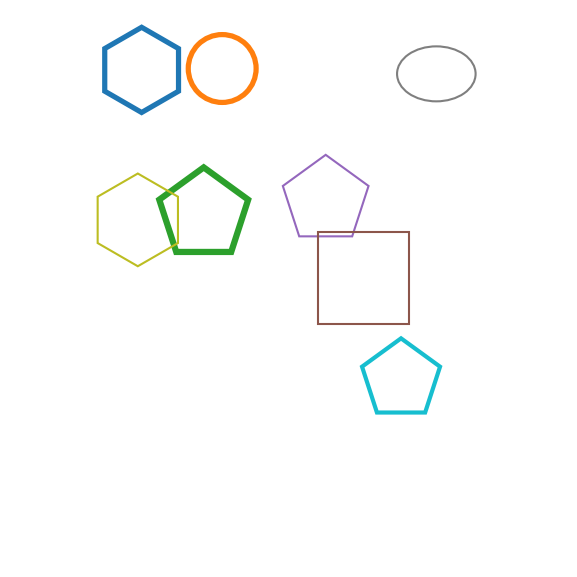[{"shape": "hexagon", "thickness": 2.5, "radius": 0.37, "center": [0.245, 0.878]}, {"shape": "circle", "thickness": 2.5, "radius": 0.29, "center": [0.385, 0.88]}, {"shape": "pentagon", "thickness": 3, "radius": 0.4, "center": [0.353, 0.628]}, {"shape": "pentagon", "thickness": 1, "radius": 0.39, "center": [0.564, 0.653]}, {"shape": "square", "thickness": 1, "radius": 0.4, "center": [0.629, 0.518]}, {"shape": "oval", "thickness": 1, "radius": 0.34, "center": [0.756, 0.871]}, {"shape": "hexagon", "thickness": 1, "radius": 0.4, "center": [0.239, 0.618]}, {"shape": "pentagon", "thickness": 2, "radius": 0.36, "center": [0.694, 0.342]}]